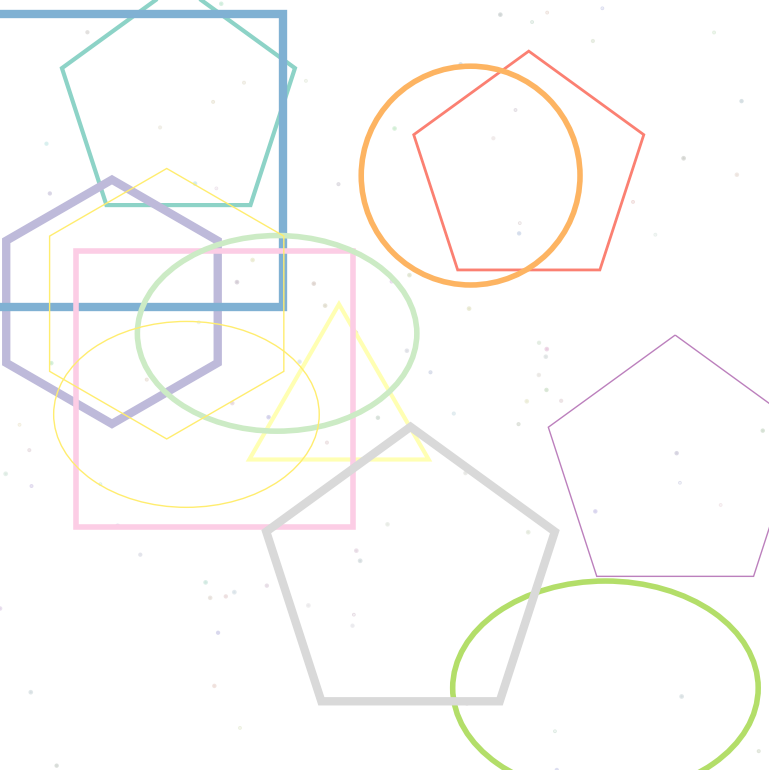[{"shape": "pentagon", "thickness": 1.5, "radius": 0.8, "center": [0.232, 0.862]}, {"shape": "triangle", "thickness": 1.5, "radius": 0.67, "center": [0.44, 0.47]}, {"shape": "hexagon", "thickness": 3, "radius": 0.79, "center": [0.145, 0.608]}, {"shape": "pentagon", "thickness": 1, "radius": 0.79, "center": [0.687, 0.777]}, {"shape": "square", "thickness": 3, "radius": 0.95, "center": [0.177, 0.792]}, {"shape": "circle", "thickness": 2, "radius": 0.71, "center": [0.611, 0.772]}, {"shape": "oval", "thickness": 2, "radius": 0.99, "center": [0.786, 0.107]}, {"shape": "square", "thickness": 2, "radius": 0.9, "center": [0.278, 0.495]}, {"shape": "pentagon", "thickness": 3, "radius": 0.99, "center": [0.533, 0.249]}, {"shape": "pentagon", "thickness": 0.5, "radius": 0.87, "center": [0.877, 0.392]}, {"shape": "oval", "thickness": 2, "radius": 0.91, "center": [0.36, 0.567]}, {"shape": "hexagon", "thickness": 0.5, "radius": 0.88, "center": [0.217, 0.606]}, {"shape": "oval", "thickness": 0.5, "radius": 0.86, "center": [0.242, 0.462]}]